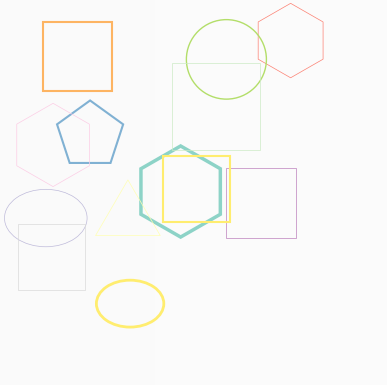[{"shape": "hexagon", "thickness": 2.5, "radius": 0.59, "center": [0.466, 0.503]}, {"shape": "triangle", "thickness": 0.5, "radius": 0.48, "center": [0.33, 0.436]}, {"shape": "oval", "thickness": 0.5, "radius": 0.53, "center": [0.118, 0.434]}, {"shape": "hexagon", "thickness": 0.5, "radius": 0.48, "center": [0.75, 0.895]}, {"shape": "pentagon", "thickness": 1.5, "radius": 0.45, "center": [0.232, 0.649]}, {"shape": "square", "thickness": 1.5, "radius": 0.45, "center": [0.199, 0.853]}, {"shape": "circle", "thickness": 1, "radius": 0.52, "center": [0.584, 0.846]}, {"shape": "hexagon", "thickness": 0.5, "radius": 0.54, "center": [0.137, 0.624]}, {"shape": "square", "thickness": 0.5, "radius": 0.43, "center": [0.134, 0.333]}, {"shape": "square", "thickness": 0.5, "radius": 0.46, "center": [0.674, 0.473]}, {"shape": "square", "thickness": 0.5, "radius": 0.56, "center": [0.558, 0.722]}, {"shape": "square", "thickness": 1.5, "radius": 0.43, "center": [0.507, 0.509]}, {"shape": "oval", "thickness": 2, "radius": 0.44, "center": [0.336, 0.211]}]